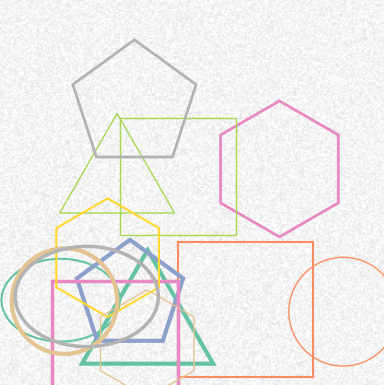[{"shape": "oval", "thickness": 1.5, "radius": 0.77, "center": [0.158, 0.22]}, {"shape": "triangle", "thickness": 3, "radius": 0.98, "center": [0.383, 0.154]}, {"shape": "square", "thickness": 1.5, "radius": 0.87, "center": [0.637, 0.196]}, {"shape": "circle", "thickness": 1, "radius": 0.71, "center": [0.892, 0.19]}, {"shape": "pentagon", "thickness": 3, "radius": 0.73, "center": [0.338, 0.232]}, {"shape": "hexagon", "thickness": 2, "radius": 0.88, "center": [0.726, 0.561]}, {"shape": "square", "thickness": 2.5, "radius": 0.82, "center": [0.299, 0.108]}, {"shape": "triangle", "thickness": 1, "radius": 0.86, "center": [0.304, 0.533]}, {"shape": "square", "thickness": 1, "radius": 0.76, "center": [0.462, 0.541]}, {"shape": "hexagon", "thickness": 1.5, "radius": 0.77, "center": [0.279, 0.331]}, {"shape": "hexagon", "thickness": 1, "radius": 0.7, "center": [0.382, 0.107]}, {"shape": "circle", "thickness": 3, "radius": 0.69, "center": [0.168, 0.218]}, {"shape": "oval", "thickness": 2.5, "radius": 0.93, "center": [0.225, 0.23]}, {"shape": "pentagon", "thickness": 2, "radius": 0.84, "center": [0.349, 0.728]}]